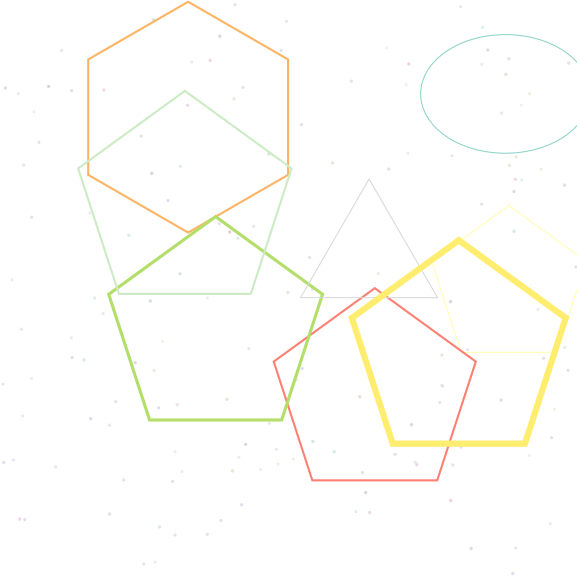[{"shape": "oval", "thickness": 0.5, "radius": 0.73, "center": [0.875, 0.837]}, {"shape": "pentagon", "thickness": 0.5, "radius": 0.7, "center": [0.881, 0.503]}, {"shape": "pentagon", "thickness": 1, "radius": 0.92, "center": [0.649, 0.316]}, {"shape": "hexagon", "thickness": 1, "radius": 1.0, "center": [0.326, 0.796]}, {"shape": "pentagon", "thickness": 1.5, "radius": 0.97, "center": [0.373, 0.429]}, {"shape": "triangle", "thickness": 0.5, "radius": 0.69, "center": [0.639, 0.552]}, {"shape": "pentagon", "thickness": 1, "radius": 0.97, "center": [0.32, 0.647]}, {"shape": "pentagon", "thickness": 3, "radius": 0.97, "center": [0.794, 0.388]}]